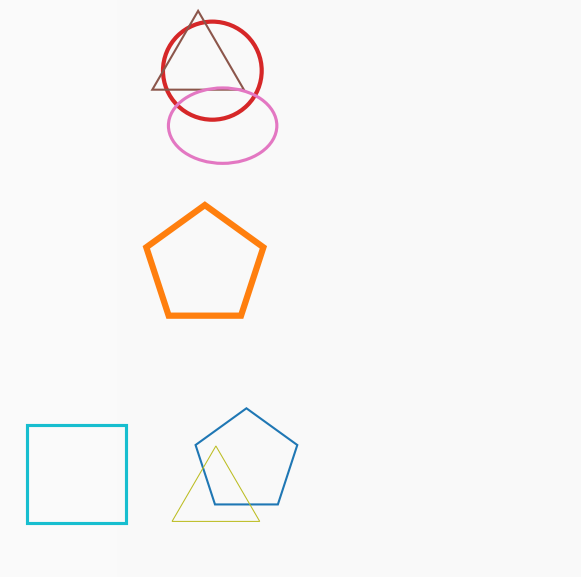[{"shape": "pentagon", "thickness": 1, "radius": 0.46, "center": [0.424, 0.2]}, {"shape": "pentagon", "thickness": 3, "radius": 0.53, "center": [0.352, 0.538]}, {"shape": "circle", "thickness": 2, "radius": 0.42, "center": [0.365, 0.877]}, {"shape": "triangle", "thickness": 1, "radius": 0.45, "center": [0.341, 0.889]}, {"shape": "oval", "thickness": 1.5, "radius": 0.47, "center": [0.383, 0.782]}, {"shape": "triangle", "thickness": 0.5, "radius": 0.44, "center": [0.371, 0.14]}, {"shape": "square", "thickness": 1.5, "radius": 0.43, "center": [0.131, 0.178]}]